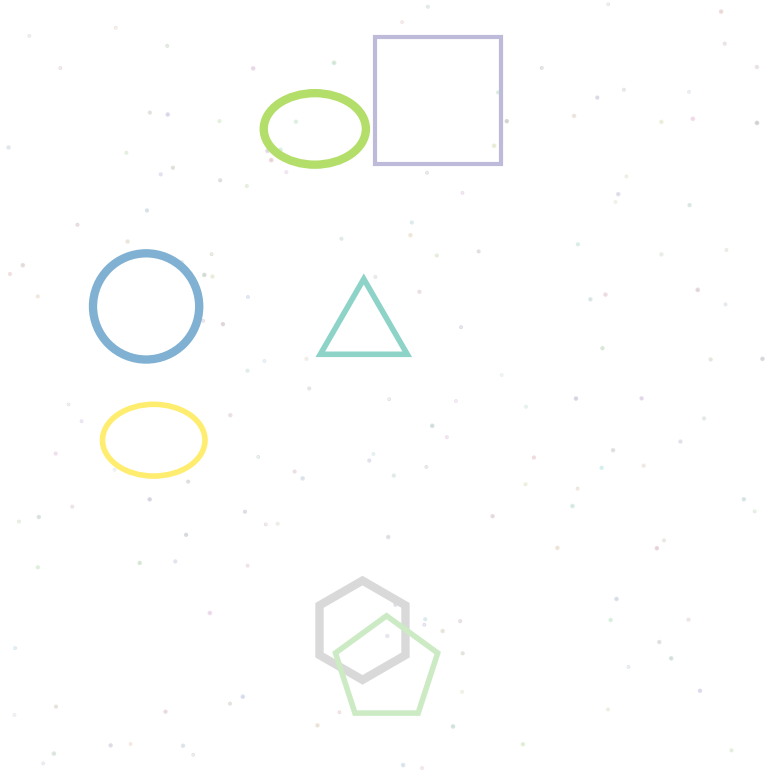[{"shape": "triangle", "thickness": 2, "radius": 0.33, "center": [0.472, 0.572]}, {"shape": "square", "thickness": 1.5, "radius": 0.41, "center": [0.569, 0.869]}, {"shape": "circle", "thickness": 3, "radius": 0.34, "center": [0.19, 0.602]}, {"shape": "oval", "thickness": 3, "radius": 0.33, "center": [0.409, 0.833]}, {"shape": "hexagon", "thickness": 3, "radius": 0.32, "center": [0.471, 0.182]}, {"shape": "pentagon", "thickness": 2, "radius": 0.35, "center": [0.502, 0.13]}, {"shape": "oval", "thickness": 2, "radius": 0.33, "center": [0.2, 0.428]}]